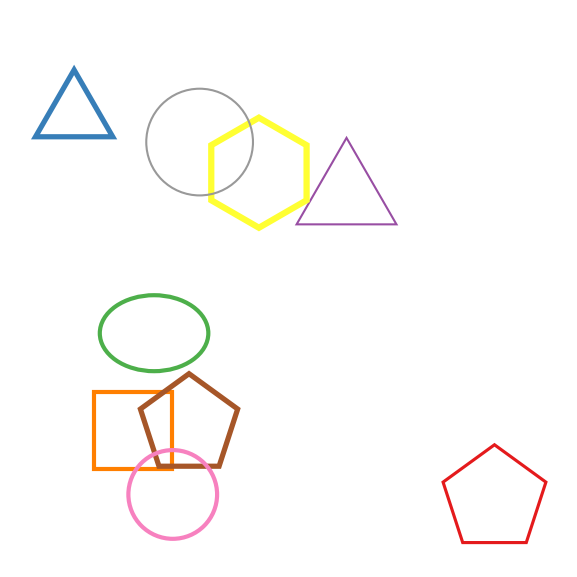[{"shape": "pentagon", "thickness": 1.5, "radius": 0.47, "center": [0.856, 0.135]}, {"shape": "triangle", "thickness": 2.5, "radius": 0.39, "center": [0.128, 0.801]}, {"shape": "oval", "thickness": 2, "radius": 0.47, "center": [0.267, 0.422]}, {"shape": "triangle", "thickness": 1, "radius": 0.5, "center": [0.6, 0.661]}, {"shape": "square", "thickness": 2, "radius": 0.33, "center": [0.23, 0.254]}, {"shape": "hexagon", "thickness": 3, "radius": 0.48, "center": [0.448, 0.7]}, {"shape": "pentagon", "thickness": 2.5, "radius": 0.44, "center": [0.327, 0.263]}, {"shape": "circle", "thickness": 2, "radius": 0.38, "center": [0.299, 0.143]}, {"shape": "circle", "thickness": 1, "radius": 0.46, "center": [0.346, 0.753]}]